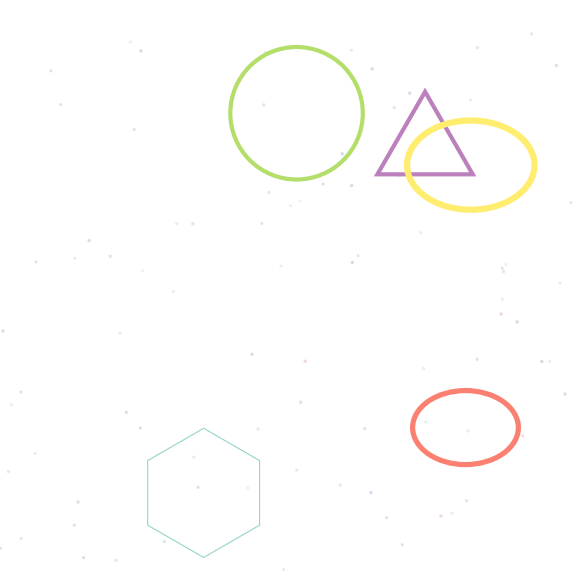[{"shape": "hexagon", "thickness": 0.5, "radius": 0.56, "center": [0.353, 0.146]}, {"shape": "oval", "thickness": 2.5, "radius": 0.46, "center": [0.806, 0.259]}, {"shape": "circle", "thickness": 2, "radius": 0.57, "center": [0.514, 0.803]}, {"shape": "triangle", "thickness": 2, "radius": 0.48, "center": [0.736, 0.745]}, {"shape": "oval", "thickness": 3, "radius": 0.55, "center": [0.815, 0.713]}]